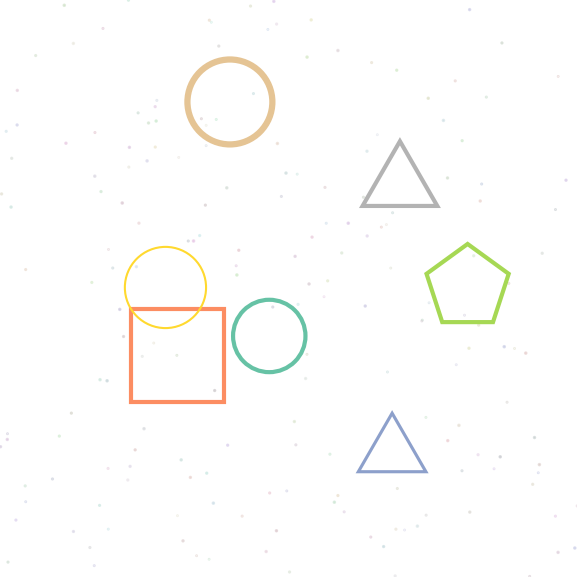[{"shape": "circle", "thickness": 2, "radius": 0.31, "center": [0.466, 0.417]}, {"shape": "square", "thickness": 2, "radius": 0.4, "center": [0.308, 0.383]}, {"shape": "triangle", "thickness": 1.5, "radius": 0.34, "center": [0.679, 0.216]}, {"shape": "pentagon", "thickness": 2, "radius": 0.37, "center": [0.81, 0.502]}, {"shape": "circle", "thickness": 1, "radius": 0.35, "center": [0.287, 0.501]}, {"shape": "circle", "thickness": 3, "radius": 0.37, "center": [0.398, 0.823]}, {"shape": "triangle", "thickness": 2, "radius": 0.37, "center": [0.693, 0.68]}]